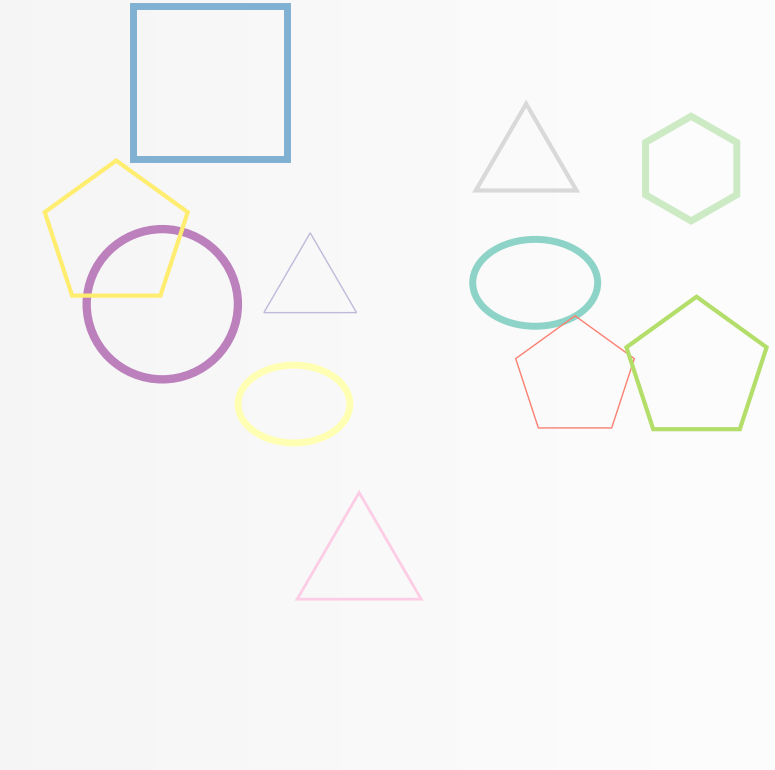[{"shape": "oval", "thickness": 2.5, "radius": 0.4, "center": [0.691, 0.633]}, {"shape": "oval", "thickness": 2.5, "radius": 0.36, "center": [0.379, 0.475]}, {"shape": "triangle", "thickness": 0.5, "radius": 0.35, "center": [0.4, 0.629]}, {"shape": "pentagon", "thickness": 0.5, "radius": 0.4, "center": [0.742, 0.509]}, {"shape": "square", "thickness": 2.5, "radius": 0.5, "center": [0.271, 0.893]}, {"shape": "pentagon", "thickness": 1.5, "radius": 0.48, "center": [0.899, 0.52]}, {"shape": "triangle", "thickness": 1, "radius": 0.46, "center": [0.463, 0.268]}, {"shape": "triangle", "thickness": 1.5, "radius": 0.38, "center": [0.679, 0.79]}, {"shape": "circle", "thickness": 3, "radius": 0.49, "center": [0.209, 0.605]}, {"shape": "hexagon", "thickness": 2.5, "radius": 0.34, "center": [0.892, 0.781]}, {"shape": "pentagon", "thickness": 1.5, "radius": 0.48, "center": [0.15, 0.695]}]